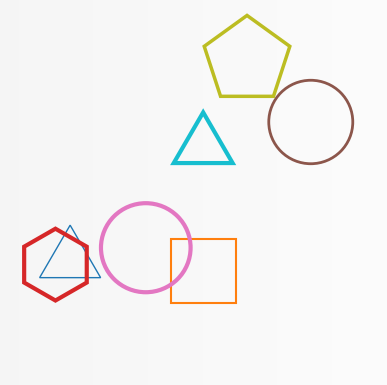[{"shape": "triangle", "thickness": 1, "radius": 0.45, "center": [0.181, 0.324]}, {"shape": "square", "thickness": 1.5, "radius": 0.42, "center": [0.525, 0.296]}, {"shape": "hexagon", "thickness": 3, "radius": 0.47, "center": [0.143, 0.313]}, {"shape": "circle", "thickness": 2, "radius": 0.54, "center": [0.802, 0.683]}, {"shape": "circle", "thickness": 3, "radius": 0.58, "center": [0.376, 0.357]}, {"shape": "pentagon", "thickness": 2.5, "radius": 0.58, "center": [0.637, 0.844]}, {"shape": "triangle", "thickness": 3, "radius": 0.44, "center": [0.524, 0.62]}]